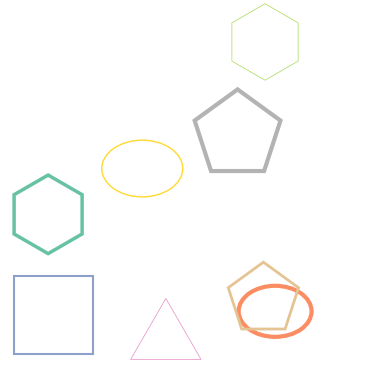[{"shape": "hexagon", "thickness": 2.5, "radius": 0.51, "center": [0.125, 0.443]}, {"shape": "oval", "thickness": 3, "radius": 0.47, "center": [0.715, 0.191]}, {"shape": "square", "thickness": 1.5, "radius": 0.51, "center": [0.138, 0.182]}, {"shape": "triangle", "thickness": 0.5, "radius": 0.53, "center": [0.431, 0.119]}, {"shape": "hexagon", "thickness": 0.5, "radius": 0.5, "center": [0.688, 0.891]}, {"shape": "oval", "thickness": 1, "radius": 0.53, "center": [0.369, 0.562]}, {"shape": "pentagon", "thickness": 2, "radius": 0.48, "center": [0.684, 0.223]}, {"shape": "pentagon", "thickness": 3, "radius": 0.59, "center": [0.617, 0.651]}]